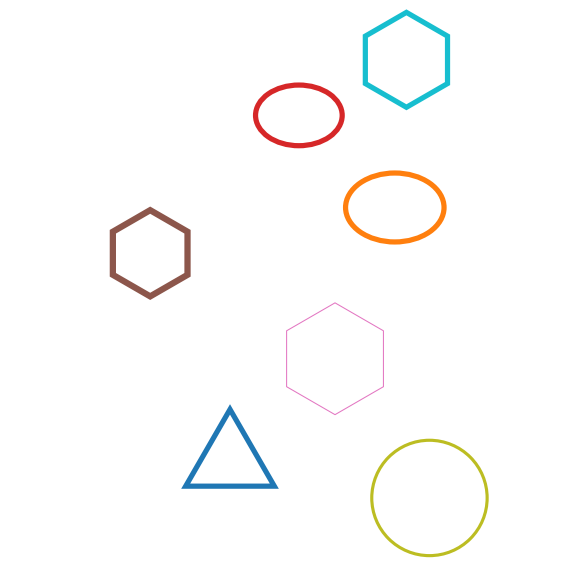[{"shape": "triangle", "thickness": 2.5, "radius": 0.44, "center": [0.398, 0.202]}, {"shape": "oval", "thickness": 2.5, "radius": 0.43, "center": [0.684, 0.64]}, {"shape": "oval", "thickness": 2.5, "radius": 0.38, "center": [0.518, 0.799]}, {"shape": "hexagon", "thickness": 3, "radius": 0.37, "center": [0.26, 0.561]}, {"shape": "hexagon", "thickness": 0.5, "radius": 0.48, "center": [0.58, 0.378]}, {"shape": "circle", "thickness": 1.5, "radius": 0.5, "center": [0.744, 0.137]}, {"shape": "hexagon", "thickness": 2.5, "radius": 0.41, "center": [0.704, 0.896]}]